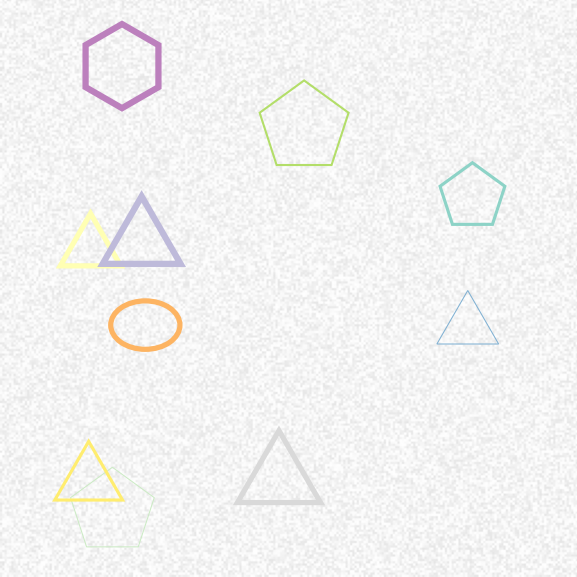[{"shape": "pentagon", "thickness": 1.5, "radius": 0.3, "center": [0.818, 0.658]}, {"shape": "triangle", "thickness": 2.5, "radius": 0.3, "center": [0.157, 0.569]}, {"shape": "triangle", "thickness": 3, "radius": 0.39, "center": [0.245, 0.581]}, {"shape": "triangle", "thickness": 0.5, "radius": 0.31, "center": [0.81, 0.434]}, {"shape": "oval", "thickness": 2.5, "radius": 0.3, "center": [0.252, 0.436]}, {"shape": "pentagon", "thickness": 1, "radius": 0.4, "center": [0.527, 0.779]}, {"shape": "triangle", "thickness": 2.5, "radius": 0.42, "center": [0.483, 0.17]}, {"shape": "hexagon", "thickness": 3, "radius": 0.36, "center": [0.211, 0.885]}, {"shape": "pentagon", "thickness": 0.5, "radius": 0.38, "center": [0.195, 0.114]}, {"shape": "triangle", "thickness": 1.5, "radius": 0.34, "center": [0.154, 0.167]}]